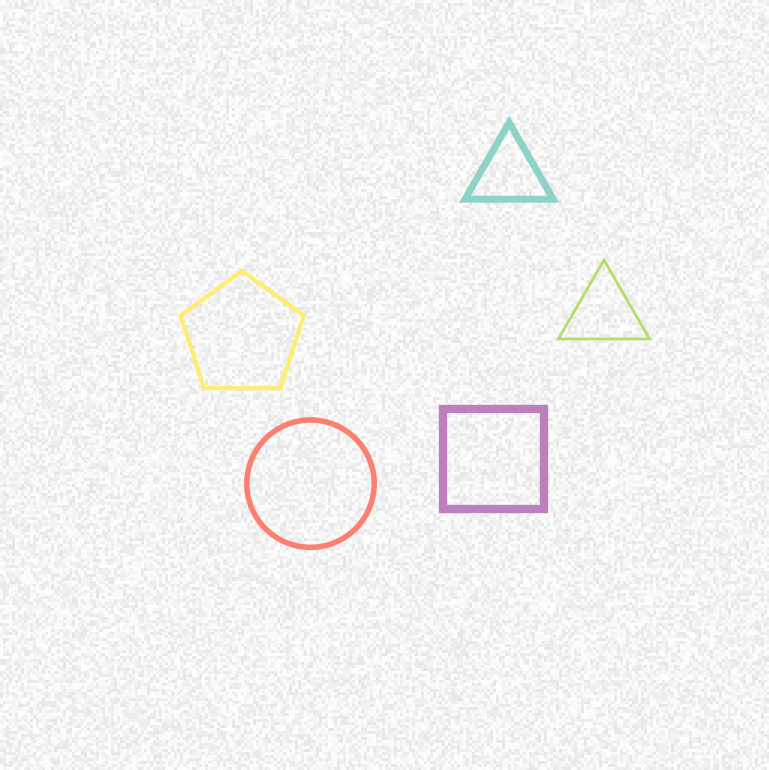[{"shape": "triangle", "thickness": 2.5, "radius": 0.33, "center": [0.661, 0.774]}, {"shape": "circle", "thickness": 2, "radius": 0.41, "center": [0.403, 0.372]}, {"shape": "triangle", "thickness": 1, "radius": 0.34, "center": [0.784, 0.594]}, {"shape": "square", "thickness": 3, "radius": 0.33, "center": [0.641, 0.404]}, {"shape": "pentagon", "thickness": 1.5, "radius": 0.42, "center": [0.315, 0.564]}]